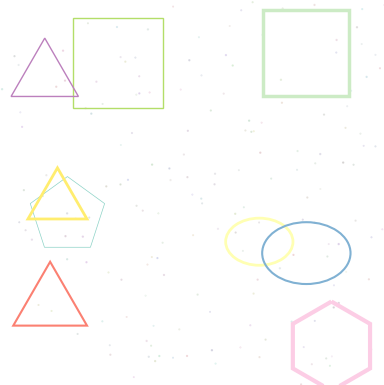[{"shape": "pentagon", "thickness": 0.5, "radius": 0.51, "center": [0.175, 0.44]}, {"shape": "oval", "thickness": 2, "radius": 0.44, "center": [0.674, 0.372]}, {"shape": "triangle", "thickness": 1.5, "radius": 0.55, "center": [0.13, 0.21]}, {"shape": "oval", "thickness": 1.5, "radius": 0.57, "center": [0.796, 0.343]}, {"shape": "square", "thickness": 1, "radius": 0.59, "center": [0.307, 0.837]}, {"shape": "hexagon", "thickness": 3, "radius": 0.58, "center": [0.861, 0.101]}, {"shape": "triangle", "thickness": 1, "radius": 0.51, "center": [0.116, 0.8]}, {"shape": "square", "thickness": 2.5, "radius": 0.56, "center": [0.794, 0.863]}, {"shape": "triangle", "thickness": 2, "radius": 0.44, "center": [0.149, 0.475]}]